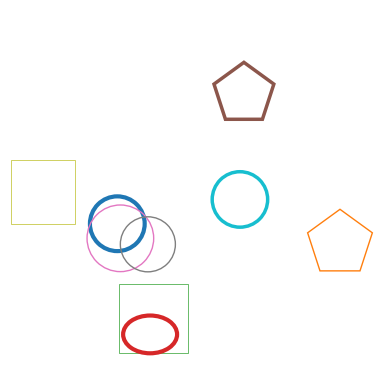[{"shape": "circle", "thickness": 3, "radius": 0.36, "center": [0.305, 0.419]}, {"shape": "pentagon", "thickness": 1, "radius": 0.44, "center": [0.883, 0.368]}, {"shape": "square", "thickness": 0.5, "radius": 0.45, "center": [0.399, 0.174]}, {"shape": "oval", "thickness": 3, "radius": 0.35, "center": [0.39, 0.131]}, {"shape": "pentagon", "thickness": 2.5, "radius": 0.41, "center": [0.634, 0.756]}, {"shape": "circle", "thickness": 1, "radius": 0.43, "center": [0.313, 0.381]}, {"shape": "circle", "thickness": 1, "radius": 0.36, "center": [0.384, 0.365]}, {"shape": "square", "thickness": 0.5, "radius": 0.42, "center": [0.111, 0.502]}, {"shape": "circle", "thickness": 2.5, "radius": 0.36, "center": [0.623, 0.482]}]